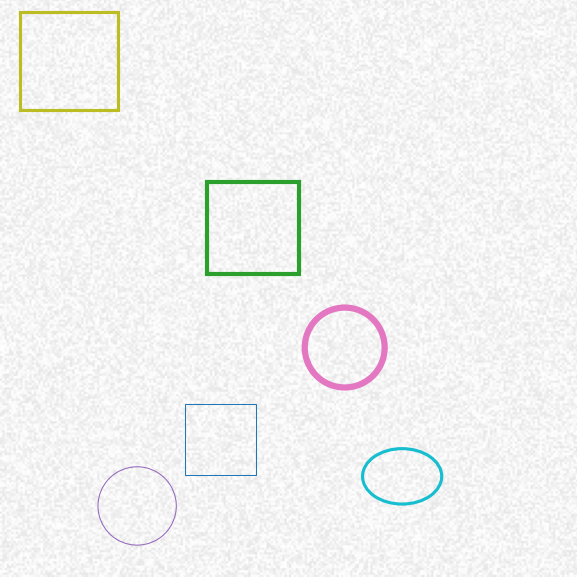[{"shape": "square", "thickness": 0.5, "radius": 0.31, "center": [0.382, 0.237]}, {"shape": "square", "thickness": 2, "radius": 0.4, "center": [0.438, 0.605]}, {"shape": "circle", "thickness": 0.5, "radius": 0.34, "center": [0.237, 0.123]}, {"shape": "circle", "thickness": 3, "radius": 0.35, "center": [0.597, 0.397]}, {"shape": "square", "thickness": 1.5, "radius": 0.43, "center": [0.119, 0.894]}, {"shape": "oval", "thickness": 1.5, "radius": 0.34, "center": [0.696, 0.174]}]